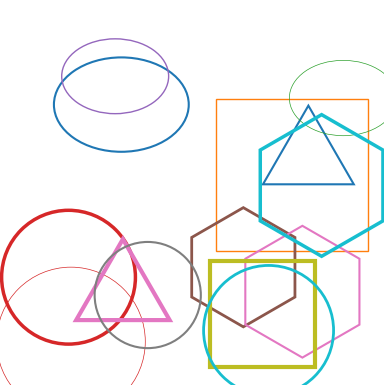[{"shape": "triangle", "thickness": 1.5, "radius": 0.68, "center": [0.801, 0.589]}, {"shape": "oval", "thickness": 1.5, "radius": 0.88, "center": [0.315, 0.728]}, {"shape": "square", "thickness": 1, "radius": 0.99, "center": [0.759, 0.546]}, {"shape": "oval", "thickness": 0.5, "radius": 0.7, "center": [0.891, 0.745]}, {"shape": "circle", "thickness": 0.5, "radius": 0.97, "center": [0.184, 0.113]}, {"shape": "circle", "thickness": 2.5, "radius": 0.87, "center": [0.178, 0.28]}, {"shape": "oval", "thickness": 1, "radius": 0.69, "center": [0.299, 0.802]}, {"shape": "hexagon", "thickness": 2, "radius": 0.77, "center": [0.632, 0.306]}, {"shape": "hexagon", "thickness": 1.5, "radius": 0.86, "center": [0.785, 0.242]}, {"shape": "triangle", "thickness": 3, "radius": 0.7, "center": [0.319, 0.239]}, {"shape": "circle", "thickness": 1.5, "radius": 0.69, "center": [0.384, 0.234]}, {"shape": "square", "thickness": 3, "radius": 0.69, "center": [0.682, 0.184]}, {"shape": "circle", "thickness": 2, "radius": 0.84, "center": [0.698, 0.142]}, {"shape": "hexagon", "thickness": 2.5, "radius": 0.92, "center": [0.835, 0.518]}]